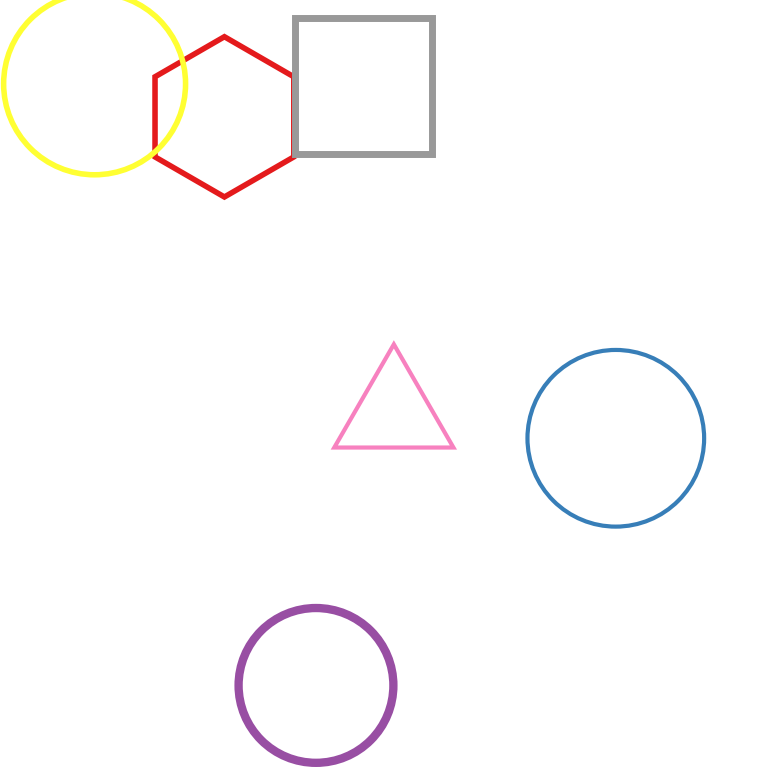[{"shape": "hexagon", "thickness": 2, "radius": 0.52, "center": [0.291, 0.848]}, {"shape": "circle", "thickness": 1.5, "radius": 0.57, "center": [0.8, 0.431]}, {"shape": "circle", "thickness": 3, "radius": 0.5, "center": [0.41, 0.11]}, {"shape": "circle", "thickness": 2, "radius": 0.59, "center": [0.123, 0.891]}, {"shape": "triangle", "thickness": 1.5, "radius": 0.45, "center": [0.511, 0.463]}, {"shape": "square", "thickness": 2.5, "radius": 0.44, "center": [0.472, 0.889]}]